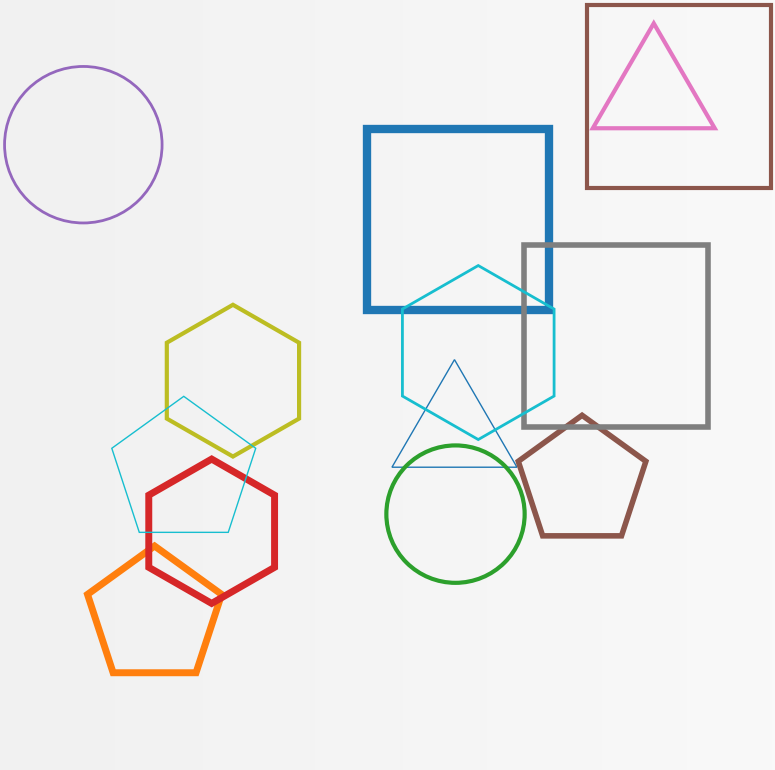[{"shape": "triangle", "thickness": 0.5, "radius": 0.47, "center": [0.586, 0.44]}, {"shape": "square", "thickness": 3, "radius": 0.59, "center": [0.591, 0.715]}, {"shape": "pentagon", "thickness": 2.5, "radius": 0.45, "center": [0.199, 0.2]}, {"shape": "circle", "thickness": 1.5, "radius": 0.45, "center": [0.588, 0.332]}, {"shape": "hexagon", "thickness": 2.5, "radius": 0.47, "center": [0.273, 0.31]}, {"shape": "circle", "thickness": 1, "radius": 0.51, "center": [0.108, 0.812]}, {"shape": "square", "thickness": 1.5, "radius": 0.59, "center": [0.876, 0.875]}, {"shape": "pentagon", "thickness": 2, "radius": 0.43, "center": [0.751, 0.374]}, {"shape": "triangle", "thickness": 1.5, "radius": 0.45, "center": [0.844, 0.879]}, {"shape": "square", "thickness": 2, "radius": 0.59, "center": [0.794, 0.564]}, {"shape": "hexagon", "thickness": 1.5, "radius": 0.49, "center": [0.301, 0.506]}, {"shape": "pentagon", "thickness": 0.5, "radius": 0.49, "center": [0.237, 0.388]}, {"shape": "hexagon", "thickness": 1, "radius": 0.56, "center": [0.617, 0.542]}]